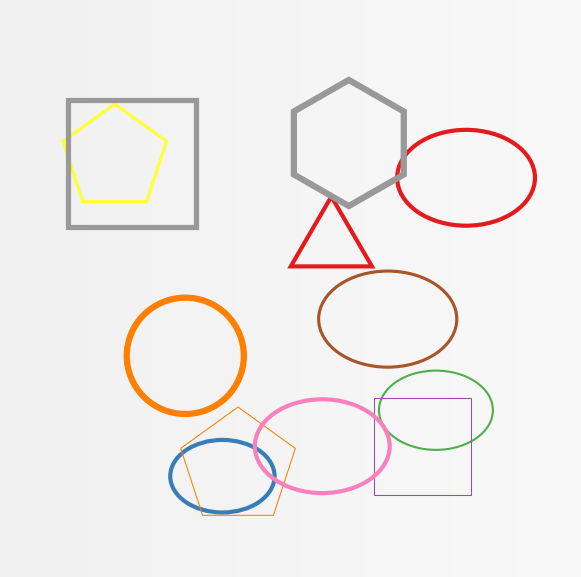[{"shape": "oval", "thickness": 2, "radius": 0.59, "center": [0.802, 0.691]}, {"shape": "triangle", "thickness": 2, "radius": 0.4, "center": [0.57, 0.578]}, {"shape": "oval", "thickness": 2, "radius": 0.45, "center": [0.383, 0.175]}, {"shape": "oval", "thickness": 1, "radius": 0.49, "center": [0.75, 0.289]}, {"shape": "square", "thickness": 0.5, "radius": 0.42, "center": [0.727, 0.226]}, {"shape": "pentagon", "thickness": 0.5, "radius": 0.52, "center": [0.409, 0.191]}, {"shape": "circle", "thickness": 3, "radius": 0.5, "center": [0.319, 0.383]}, {"shape": "pentagon", "thickness": 1.5, "radius": 0.47, "center": [0.197, 0.726]}, {"shape": "oval", "thickness": 1.5, "radius": 0.59, "center": [0.667, 0.447]}, {"shape": "oval", "thickness": 2, "radius": 0.58, "center": [0.554, 0.226]}, {"shape": "hexagon", "thickness": 3, "radius": 0.55, "center": [0.6, 0.752]}, {"shape": "square", "thickness": 2.5, "radius": 0.55, "center": [0.227, 0.716]}]